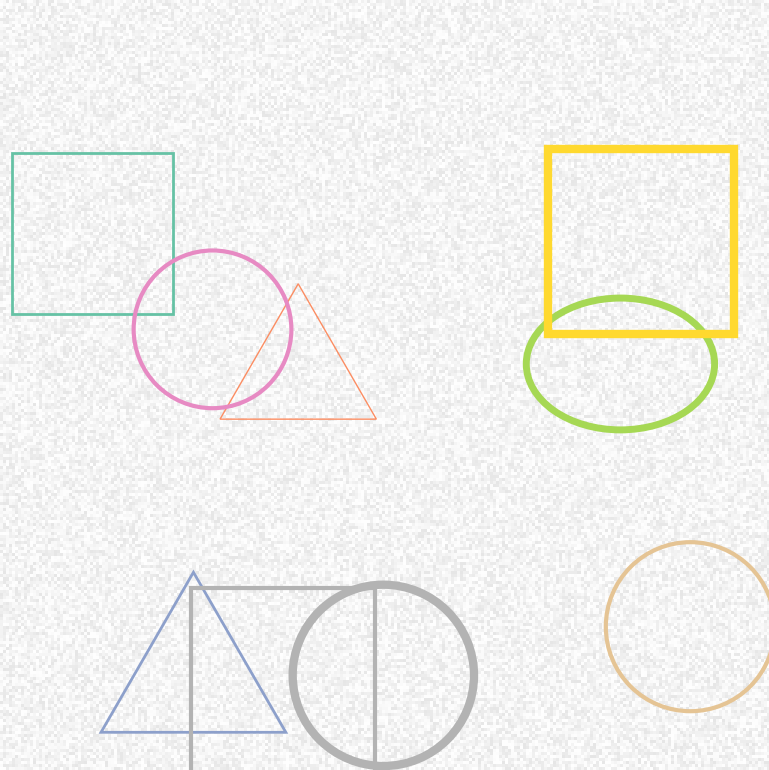[{"shape": "square", "thickness": 1, "radius": 0.52, "center": [0.12, 0.697]}, {"shape": "triangle", "thickness": 0.5, "radius": 0.59, "center": [0.387, 0.514]}, {"shape": "triangle", "thickness": 1, "radius": 0.69, "center": [0.251, 0.118]}, {"shape": "circle", "thickness": 1.5, "radius": 0.51, "center": [0.276, 0.572]}, {"shape": "oval", "thickness": 2.5, "radius": 0.61, "center": [0.806, 0.527]}, {"shape": "square", "thickness": 3, "radius": 0.6, "center": [0.833, 0.686]}, {"shape": "circle", "thickness": 1.5, "radius": 0.55, "center": [0.897, 0.186]}, {"shape": "square", "thickness": 1.5, "radius": 0.59, "center": [0.368, 0.118]}, {"shape": "circle", "thickness": 3, "radius": 0.59, "center": [0.498, 0.123]}]